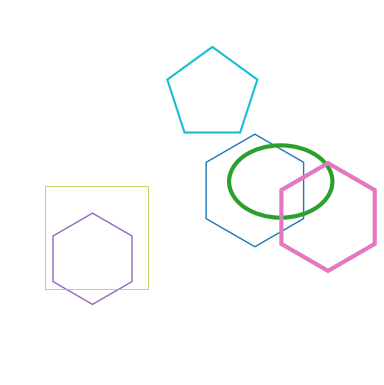[{"shape": "hexagon", "thickness": 1, "radius": 0.73, "center": [0.662, 0.505]}, {"shape": "oval", "thickness": 3, "radius": 0.67, "center": [0.729, 0.529]}, {"shape": "hexagon", "thickness": 1, "radius": 0.59, "center": [0.24, 0.328]}, {"shape": "hexagon", "thickness": 3, "radius": 0.7, "center": [0.852, 0.436]}, {"shape": "square", "thickness": 0.5, "radius": 0.67, "center": [0.251, 0.382]}, {"shape": "pentagon", "thickness": 1.5, "radius": 0.61, "center": [0.552, 0.755]}]